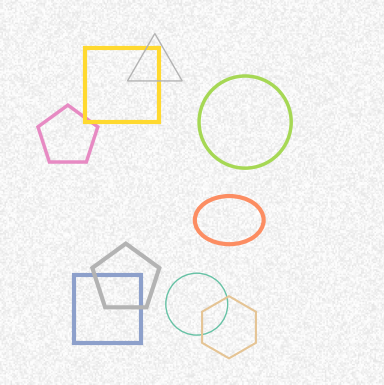[{"shape": "circle", "thickness": 1, "radius": 0.4, "center": [0.511, 0.21]}, {"shape": "oval", "thickness": 3, "radius": 0.45, "center": [0.595, 0.428]}, {"shape": "square", "thickness": 3, "radius": 0.44, "center": [0.28, 0.197]}, {"shape": "pentagon", "thickness": 2.5, "radius": 0.41, "center": [0.176, 0.645]}, {"shape": "circle", "thickness": 2.5, "radius": 0.6, "center": [0.637, 0.683]}, {"shape": "square", "thickness": 3, "radius": 0.48, "center": [0.316, 0.778]}, {"shape": "hexagon", "thickness": 1.5, "radius": 0.4, "center": [0.595, 0.15]}, {"shape": "pentagon", "thickness": 3, "radius": 0.46, "center": [0.327, 0.276]}, {"shape": "triangle", "thickness": 1, "radius": 0.41, "center": [0.402, 0.831]}]